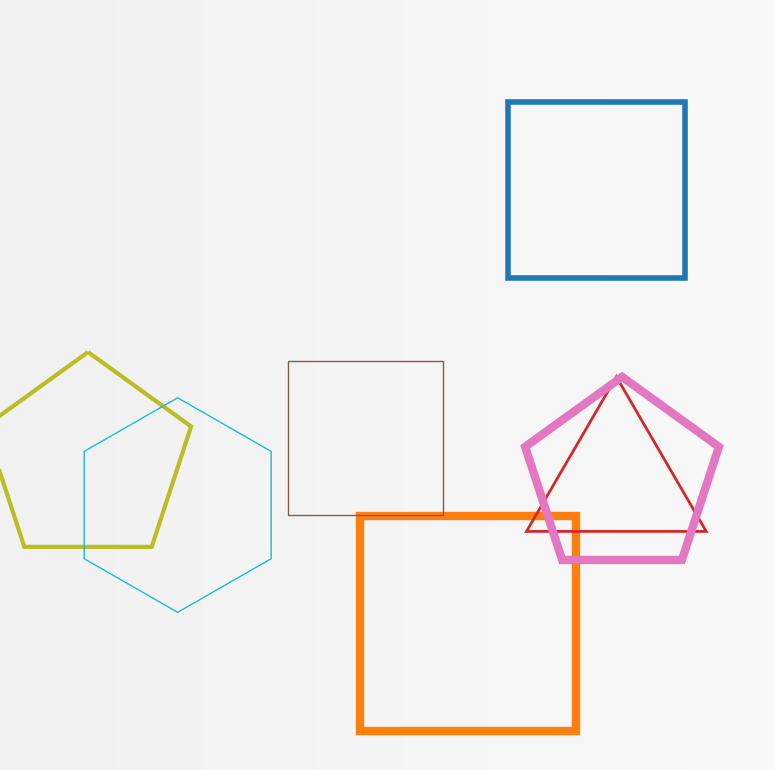[{"shape": "square", "thickness": 2, "radius": 0.57, "center": [0.77, 0.753]}, {"shape": "square", "thickness": 3, "radius": 0.7, "center": [0.603, 0.19]}, {"shape": "triangle", "thickness": 1, "radius": 0.67, "center": [0.795, 0.377]}, {"shape": "square", "thickness": 0.5, "radius": 0.5, "center": [0.472, 0.431]}, {"shape": "pentagon", "thickness": 3, "radius": 0.66, "center": [0.803, 0.379]}, {"shape": "pentagon", "thickness": 1.5, "radius": 0.7, "center": [0.114, 0.403]}, {"shape": "hexagon", "thickness": 0.5, "radius": 0.7, "center": [0.229, 0.344]}]